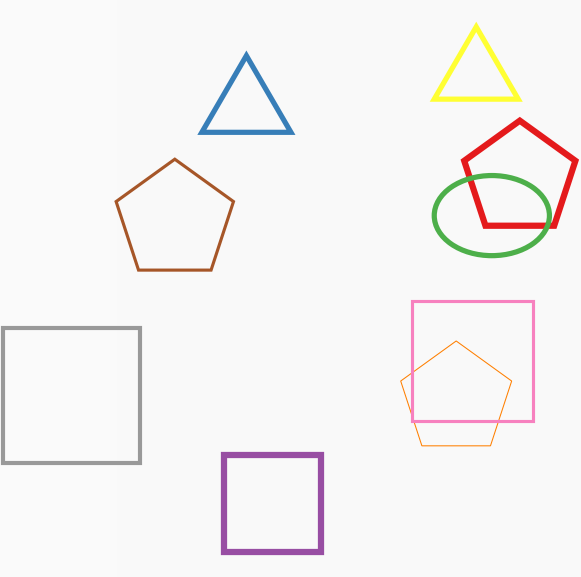[{"shape": "pentagon", "thickness": 3, "radius": 0.5, "center": [0.894, 0.69]}, {"shape": "triangle", "thickness": 2.5, "radius": 0.44, "center": [0.424, 0.814]}, {"shape": "oval", "thickness": 2.5, "radius": 0.5, "center": [0.846, 0.626]}, {"shape": "square", "thickness": 3, "radius": 0.42, "center": [0.469, 0.128]}, {"shape": "pentagon", "thickness": 0.5, "radius": 0.5, "center": [0.785, 0.308]}, {"shape": "triangle", "thickness": 2.5, "radius": 0.42, "center": [0.819, 0.869]}, {"shape": "pentagon", "thickness": 1.5, "radius": 0.53, "center": [0.301, 0.617]}, {"shape": "square", "thickness": 1.5, "radius": 0.52, "center": [0.813, 0.374]}, {"shape": "square", "thickness": 2, "radius": 0.59, "center": [0.123, 0.314]}]